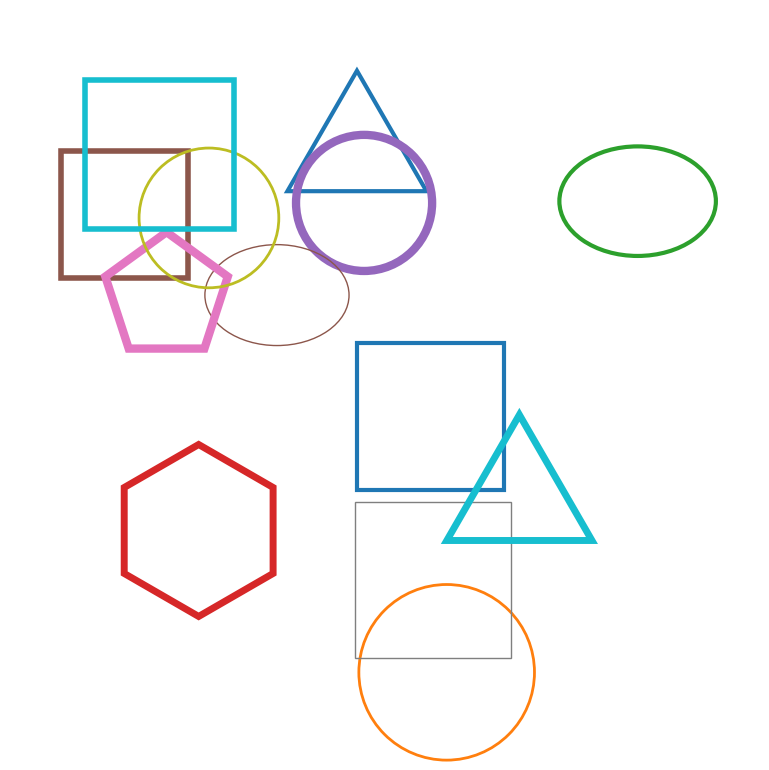[{"shape": "triangle", "thickness": 1.5, "radius": 0.52, "center": [0.464, 0.804]}, {"shape": "square", "thickness": 1.5, "radius": 0.48, "center": [0.56, 0.46]}, {"shape": "circle", "thickness": 1, "radius": 0.57, "center": [0.58, 0.127]}, {"shape": "oval", "thickness": 1.5, "radius": 0.51, "center": [0.828, 0.739]}, {"shape": "hexagon", "thickness": 2.5, "radius": 0.56, "center": [0.258, 0.311]}, {"shape": "circle", "thickness": 3, "radius": 0.44, "center": [0.473, 0.736]}, {"shape": "square", "thickness": 2, "radius": 0.41, "center": [0.162, 0.721]}, {"shape": "oval", "thickness": 0.5, "radius": 0.47, "center": [0.36, 0.617]}, {"shape": "pentagon", "thickness": 3, "radius": 0.42, "center": [0.216, 0.615]}, {"shape": "square", "thickness": 0.5, "radius": 0.51, "center": [0.562, 0.246]}, {"shape": "circle", "thickness": 1, "radius": 0.45, "center": [0.271, 0.717]}, {"shape": "triangle", "thickness": 2.5, "radius": 0.54, "center": [0.675, 0.352]}, {"shape": "square", "thickness": 2, "radius": 0.48, "center": [0.207, 0.8]}]